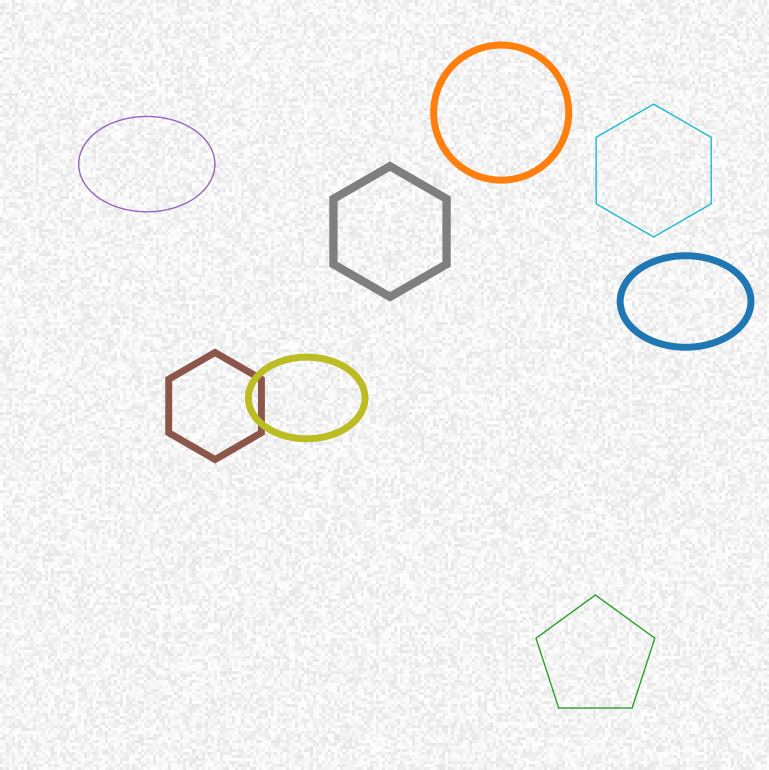[{"shape": "oval", "thickness": 2.5, "radius": 0.42, "center": [0.89, 0.608]}, {"shape": "circle", "thickness": 2.5, "radius": 0.44, "center": [0.651, 0.854]}, {"shape": "pentagon", "thickness": 0.5, "radius": 0.41, "center": [0.773, 0.146]}, {"shape": "oval", "thickness": 0.5, "radius": 0.44, "center": [0.191, 0.787]}, {"shape": "hexagon", "thickness": 2.5, "radius": 0.35, "center": [0.279, 0.473]}, {"shape": "hexagon", "thickness": 3, "radius": 0.42, "center": [0.507, 0.699]}, {"shape": "oval", "thickness": 2.5, "radius": 0.38, "center": [0.398, 0.483]}, {"shape": "hexagon", "thickness": 0.5, "radius": 0.43, "center": [0.849, 0.778]}]